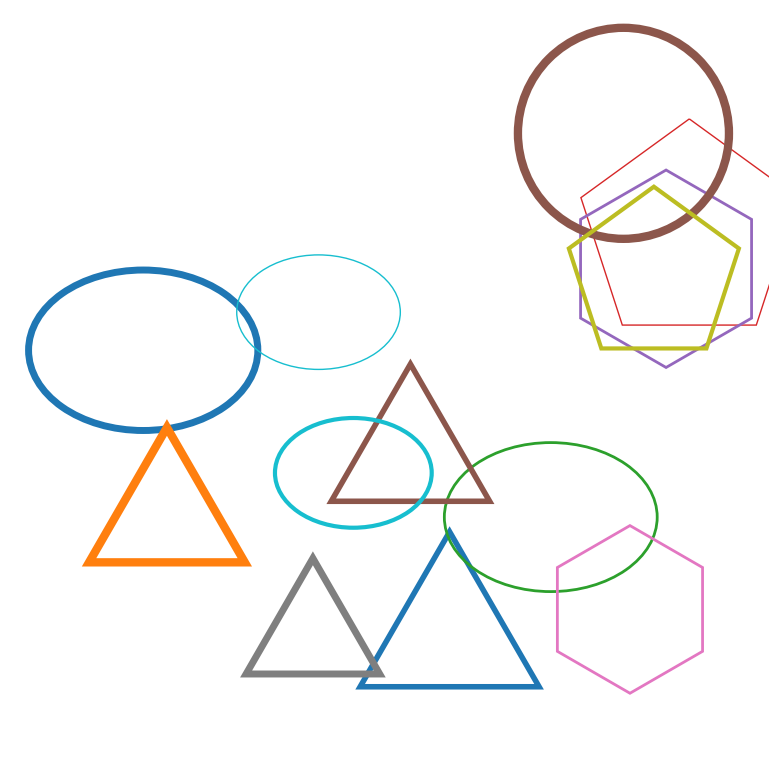[{"shape": "triangle", "thickness": 2, "radius": 0.67, "center": [0.584, 0.175]}, {"shape": "oval", "thickness": 2.5, "radius": 0.74, "center": [0.186, 0.545]}, {"shape": "triangle", "thickness": 3, "radius": 0.58, "center": [0.217, 0.328]}, {"shape": "oval", "thickness": 1, "radius": 0.69, "center": [0.715, 0.328]}, {"shape": "pentagon", "thickness": 0.5, "radius": 0.74, "center": [0.895, 0.698]}, {"shape": "hexagon", "thickness": 1, "radius": 0.64, "center": [0.865, 0.651]}, {"shape": "triangle", "thickness": 2, "radius": 0.59, "center": [0.533, 0.408]}, {"shape": "circle", "thickness": 3, "radius": 0.69, "center": [0.81, 0.827]}, {"shape": "hexagon", "thickness": 1, "radius": 0.54, "center": [0.818, 0.209]}, {"shape": "triangle", "thickness": 2.5, "radius": 0.5, "center": [0.406, 0.175]}, {"shape": "pentagon", "thickness": 1.5, "radius": 0.58, "center": [0.849, 0.641]}, {"shape": "oval", "thickness": 1.5, "radius": 0.51, "center": [0.459, 0.386]}, {"shape": "oval", "thickness": 0.5, "radius": 0.53, "center": [0.414, 0.595]}]